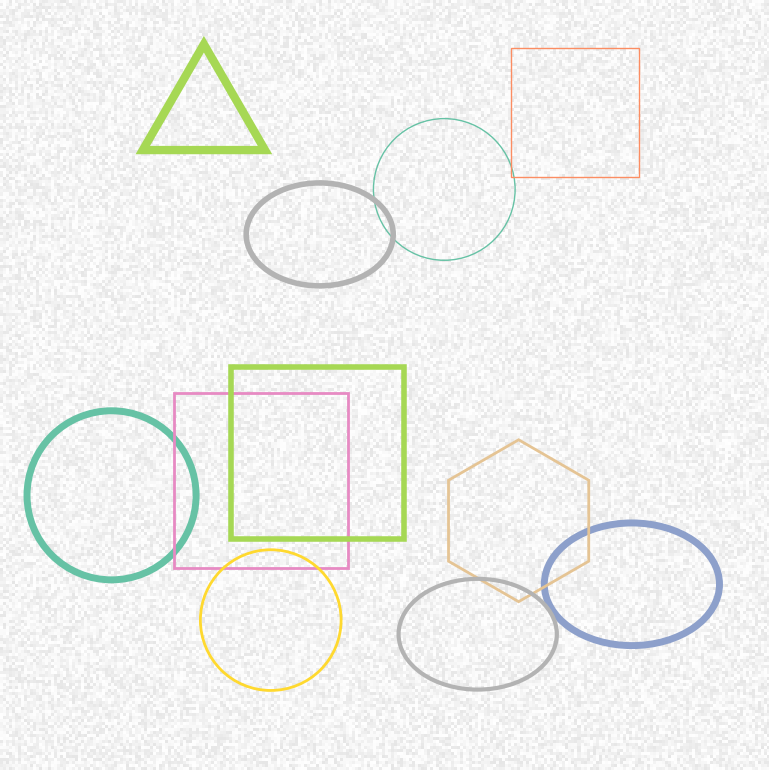[{"shape": "circle", "thickness": 2.5, "radius": 0.55, "center": [0.145, 0.357]}, {"shape": "circle", "thickness": 0.5, "radius": 0.46, "center": [0.577, 0.754]}, {"shape": "square", "thickness": 0.5, "radius": 0.42, "center": [0.747, 0.854]}, {"shape": "oval", "thickness": 2.5, "radius": 0.57, "center": [0.821, 0.241]}, {"shape": "square", "thickness": 1, "radius": 0.57, "center": [0.339, 0.376]}, {"shape": "triangle", "thickness": 3, "radius": 0.46, "center": [0.265, 0.851]}, {"shape": "square", "thickness": 2, "radius": 0.56, "center": [0.413, 0.412]}, {"shape": "circle", "thickness": 1, "radius": 0.46, "center": [0.352, 0.195]}, {"shape": "hexagon", "thickness": 1, "radius": 0.53, "center": [0.674, 0.324]}, {"shape": "oval", "thickness": 1.5, "radius": 0.51, "center": [0.62, 0.176]}, {"shape": "oval", "thickness": 2, "radius": 0.48, "center": [0.415, 0.696]}]